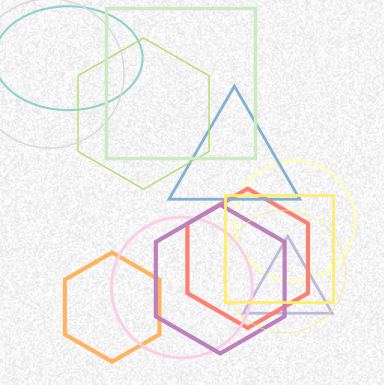[{"shape": "oval", "thickness": 1.5, "radius": 0.96, "center": [0.178, 0.849]}, {"shape": "circle", "thickness": 1.5, "radius": 0.78, "center": [0.765, 0.427]}, {"shape": "triangle", "thickness": 2, "radius": 0.67, "center": [0.747, 0.253]}, {"shape": "hexagon", "thickness": 3, "radius": 0.9, "center": [0.643, 0.329]}, {"shape": "triangle", "thickness": 2, "radius": 0.98, "center": [0.609, 0.581]}, {"shape": "hexagon", "thickness": 3, "radius": 0.71, "center": [0.291, 0.202]}, {"shape": "hexagon", "thickness": 1, "radius": 0.98, "center": [0.373, 0.705]}, {"shape": "circle", "thickness": 2, "radius": 0.91, "center": [0.472, 0.253]}, {"shape": "circle", "thickness": 1, "radius": 0.97, "center": [0.128, 0.809]}, {"shape": "hexagon", "thickness": 3, "radius": 0.97, "center": [0.572, 0.275]}, {"shape": "square", "thickness": 2.5, "radius": 0.97, "center": [0.47, 0.784]}, {"shape": "square", "thickness": 2, "radius": 0.7, "center": [0.725, 0.355]}, {"shape": "circle", "thickness": 0.5, "radius": 0.8, "center": [0.739, 0.295]}]